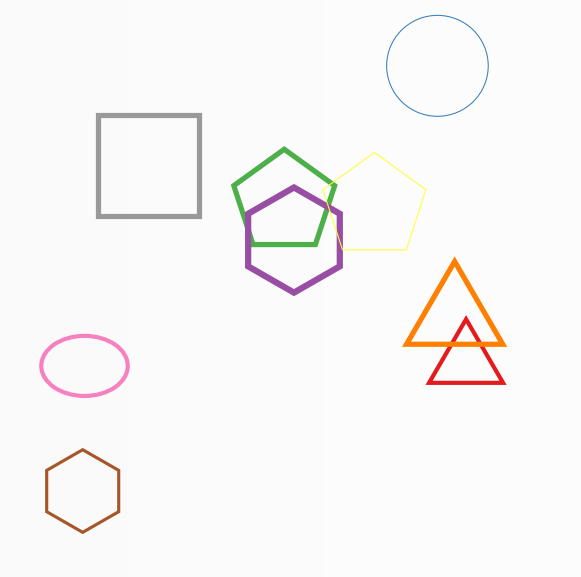[{"shape": "triangle", "thickness": 2, "radius": 0.37, "center": [0.802, 0.373]}, {"shape": "circle", "thickness": 0.5, "radius": 0.44, "center": [0.753, 0.885]}, {"shape": "pentagon", "thickness": 2.5, "radius": 0.46, "center": [0.489, 0.649]}, {"shape": "hexagon", "thickness": 3, "radius": 0.46, "center": [0.506, 0.583]}, {"shape": "triangle", "thickness": 2.5, "radius": 0.48, "center": [0.782, 0.451]}, {"shape": "pentagon", "thickness": 0.5, "radius": 0.47, "center": [0.644, 0.642]}, {"shape": "hexagon", "thickness": 1.5, "radius": 0.36, "center": [0.142, 0.149]}, {"shape": "oval", "thickness": 2, "radius": 0.37, "center": [0.145, 0.366]}, {"shape": "square", "thickness": 2.5, "radius": 0.44, "center": [0.256, 0.712]}]